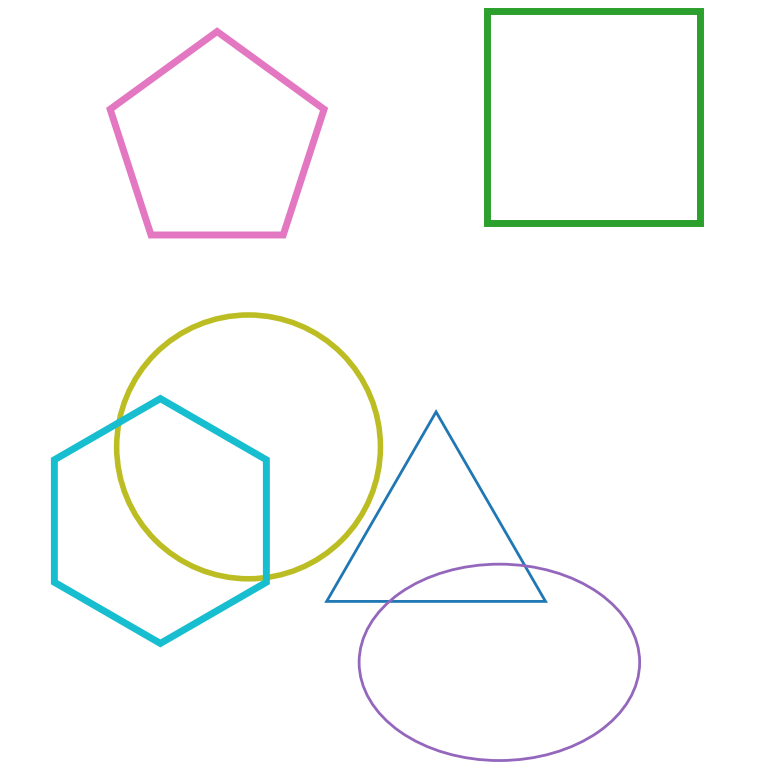[{"shape": "triangle", "thickness": 1, "radius": 0.82, "center": [0.566, 0.301]}, {"shape": "square", "thickness": 2.5, "radius": 0.69, "center": [0.771, 0.848]}, {"shape": "oval", "thickness": 1, "radius": 0.91, "center": [0.649, 0.14]}, {"shape": "pentagon", "thickness": 2.5, "radius": 0.73, "center": [0.282, 0.813]}, {"shape": "circle", "thickness": 2, "radius": 0.86, "center": [0.323, 0.42]}, {"shape": "hexagon", "thickness": 2.5, "radius": 0.79, "center": [0.208, 0.323]}]